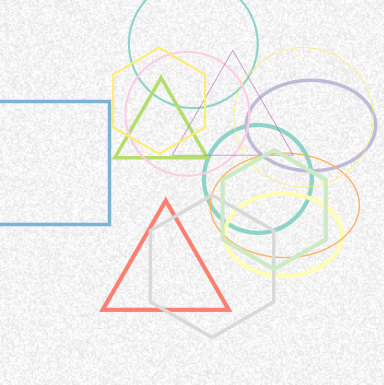[{"shape": "circle", "thickness": 3, "radius": 0.7, "center": [0.67, 0.535]}, {"shape": "circle", "thickness": 1.5, "radius": 0.84, "center": [0.502, 0.886]}, {"shape": "oval", "thickness": 3, "radius": 0.76, "center": [0.736, 0.39]}, {"shape": "oval", "thickness": 2.5, "radius": 0.84, "center": [0.808, 0.674]}, {"shape": "triangle", "thickness": 3, "radius": 0.95, "center": [0.431, 0.29]}, {"shape": "square", "thickness": 2.5, "radius": 0.8, "center": [0.122, 0.579]}, {"shape": "oval", "thickness": 1, "radius": 0.97, "center": [0.74, 0.467]}, {"shape": "triangle", "thickness": 2.5, "radius": 0.69, "center": [0.418, 0.66]}, {"shape": "circle", "thickness": 1.5, "radius": 0.8, "center": [0.487, 0.704]}, {"shape": "hexagon", "thickness": 2.5, "radius": 0.93, "center": [0.551, 0.308]}, {"shape": "triangle", "thickness": 0.5, "radius": 0.91, "center": [0.605, 0.688]}, {"shape": "hexagon", "thickness": 3, "radius": 0.77, "center": [0.712, 0.456]}, {"shape": "circle", "thickness": 0.5, "radius": 0.9, "center": [0.788, 0.695]}, {"shape": "hexagon", "thickness": 1.5, "radius": 0.69, "center": [0.413, 0.738]}]